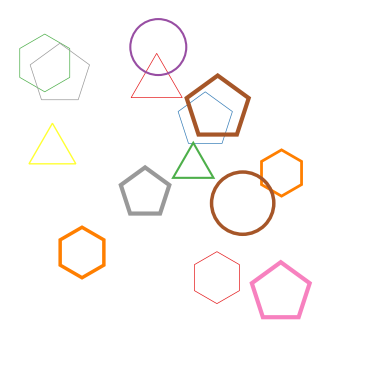[{"shape": "hexagon", "thickness": 0.5, "radius": 0.34, "center": [0.563, 0.279]}, {"shape": "triangle", "thickness": 0.5, "radius": 0.38, "center": [0.407, 0.785]}, {"shape": "pentagon", "thickness": 0.5, "radius": 0.37, "center": [0.533, 0.687]}, {"shape": "hexagon", "thickness": 0.5, "radius": 0.37, "center": [0.116, 0.837]}, {"shape": "triangle", "thickness": 1.5, "radius": 0.3, "center": [0.502, 0.568]}, {"shape": "circle", "thickness": 1.5, "radius": 0.36, "center": [0.411, 0.878]}, {"shape": "hexagon", "thickness": 2, "radius": 0.3, "center": [0.731, 0.551]}, {"shape": "hexagon", "thickness": 2.5, "radius": 0.33, "center": [0.213, 0.344]}, {"shape": "triangle", "thickness": 1, "radius": 0.35, "center": [0.136, 0.61]}, {"shape": "pentagon", "thickness": 3, "radius": 0.42, "center": [0.565, 0.719]}, {"shape": "circle", "thickness": 2.5, "radius": 0.4, "center": [0.63, 0.472]}, {"shape": "pentagon", "thickness": 3, "radius": 0.4, "center": [0.729, 0.24]}, {"shape": "pentagon", "thickness": 3, "radius": 0.33, "center": [0.377, 0.499]}, {"shape": "pentagon", "thickness": 0.5, "radius": 0.41, "center": [0.155, 0.807]}]